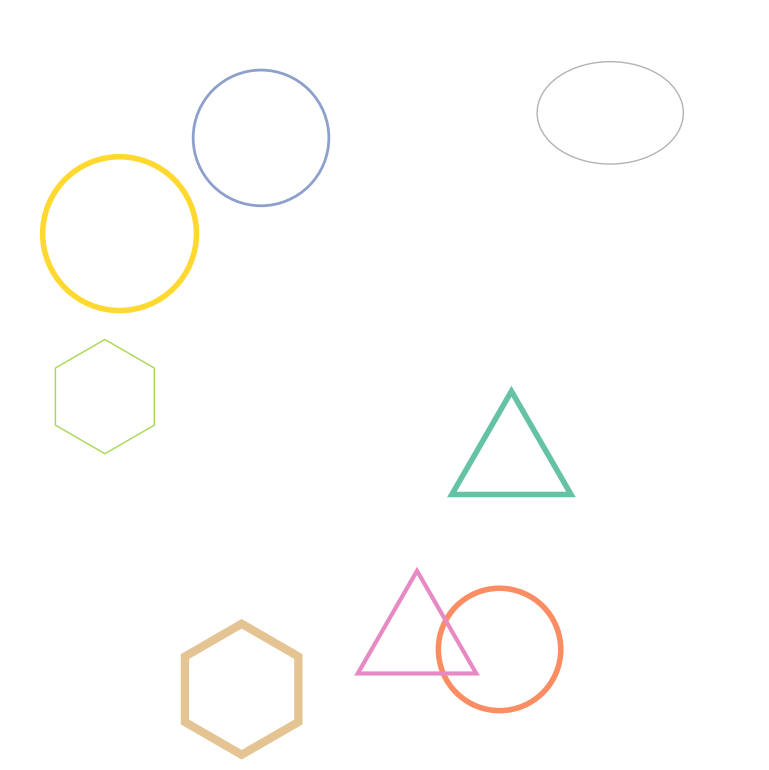[{"shape": "triangle", "thickness": 2, "radius": 0.45, "center": [0.664, 0.402]}, {"shape": "circle", "thickness": 2, "radius": 0.4, "center": [0.649, 0.157]}, {"shape": "circle", "thickness": 1, "radius": 0.44, "center": [0.339, 0.821]}, {"shape": "triangle", "thickness": 1.5, "radius": 0.44, "center": [0.542, 0.17]}, {"shape": "hexagon", "thickness": 0.5, "radius": 0.37, "center": [0.136, 0.485]}, {"shape": "circle", "thickness": 2, "radius": 0.5, "center": [0.155, 0.697]}, {"shape": "hexagon", "thickness": 3, "radius": 0.43, "center": [0.314, 0.105]}, {"shape": "oval", "thickness": 0.5, "radius": 0.47, "center": [0.793, 0.853]}]